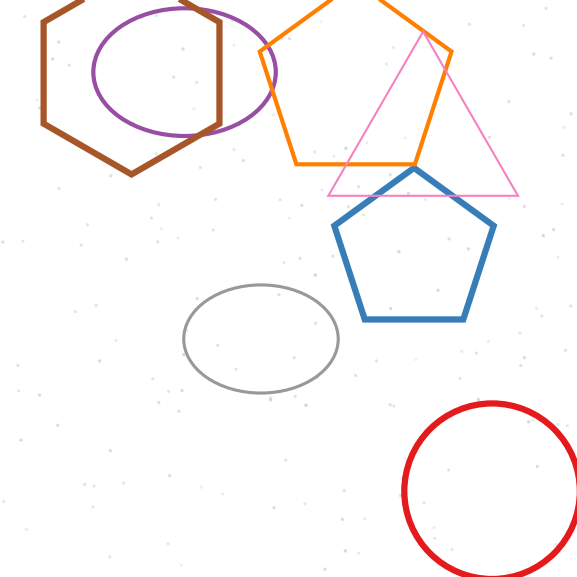[{"shape": "circle", "thickness": 3, "radius": 0.76, "center": [0.852, 0.149]}, {"shape": "pentagon", "thickness": 3, "radius": 0.73, "center": [0.717, 0.563]}, {"shape": "oval", "thickness": 2, "radius": 0.79, "center": [0.32, 0.874]}, {"shape": "pentagon", "thickness": 2, "radius": 0.87, "center": [0.616, 0.856]}, {"shape": "hexagon", "thickness": 3, "radius": 0.88, "center": [0.228, 0.873]}, {"shape": "triangle", "thickness": 1, "radius": 0.95, "center": [0.733, 0.755]}, {"shape": "oval", "thickness": 1.5, "radius": 0.67, "center": [0.452, 0.412]}]